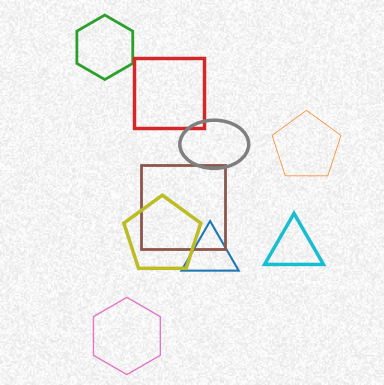[{"shape": "triangle", "thickness": 1.5, "radius": 0.43, "center": [0.546, 0.34]}, {"shape": "pentagon", "thickness": 0.5, "radius": 0.47, "center": [0.796, 0.619]}, {"shape": "hexagon", "thickness": 2, "radius": 0.42, "center": [0.272, 0.877]}, {"shape": "square", "thickness": 2.5, "radius": 0.45, "center": [0.44, 0.758]}, {"shape": "square", "thickness": 2, "radius": 0.55, "center": [0.475, 0.463]}, {"shape": "hexagon", "thickness": 1, "radius": 0.5, "center": [0.33, 0.127]}, {"shape": "oval", "thickness": 2.5, "radius": 0.45, "center": [0.556, 0.625]}, {"shape": "pentagon", "thickness": 2.5, "radius": 0.53, "center": [0.422, 0.388]}, {"shape": "triangle", "thickness": 2.5, "radius": 0.44, "center": [0.764, 0.357]}]